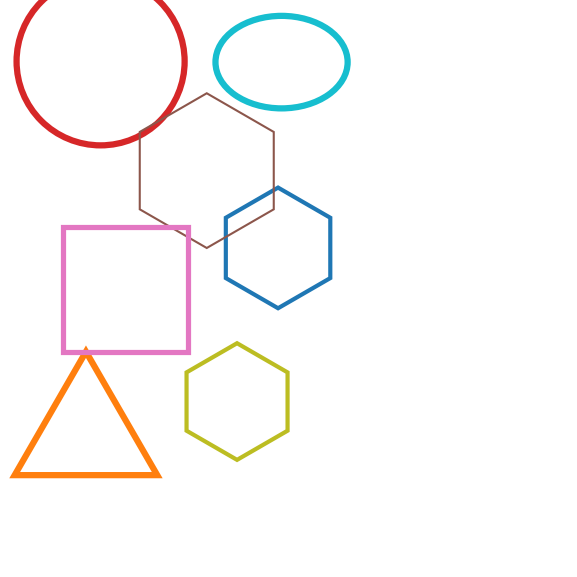[{"shape": "hexagon", "thickness": 2, "radius": 0.52, "center": [0.481, 0.57]}, {"shape": "triangle", "thickness": 3, "radius": 0.71, "center": [0.149, 0.248]}, {"shape": "circle", "thickness": 3, "radius": 0.73, "center": [0.174, 0.893]}, {"shape": "hexagon", "thickness": 1, "radius": 0.67, "center": [0.358, 0.704]}, {"shape": "square", "thickness": 2.5, "radius": 0.54, "center": [0.217, 0.498]}, {"shape": "hexagon", "thickness": 2, "radius": 0.5, "center": [0.41, 0.304]}, {"shape": "oval", "thickness": 3, "radius": 0.57, "center": [0.488, 0.892]}]